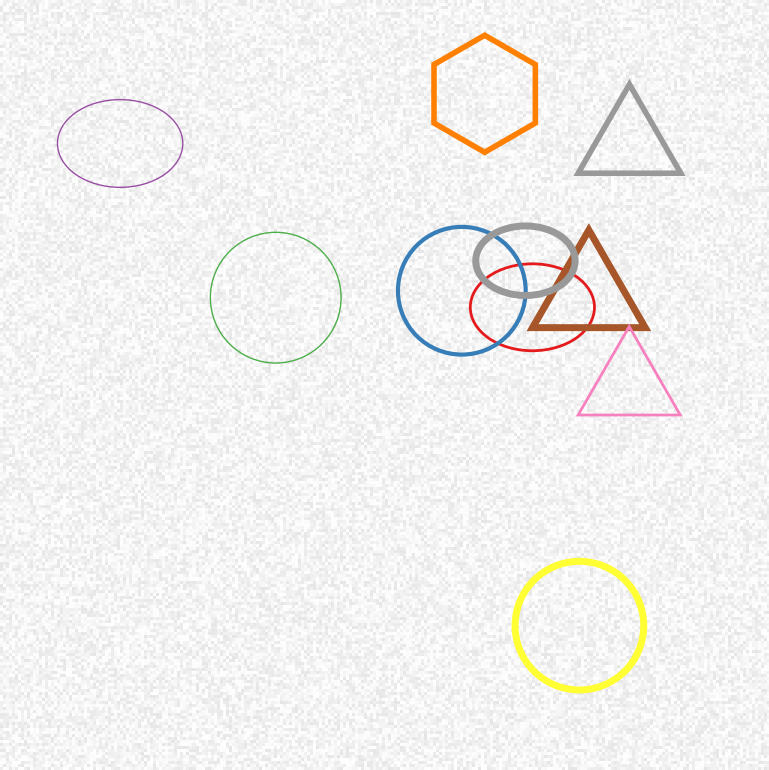[{"shape": "oval", "thickness": 1, "radius": 0.4, "center": [0.691, 0.601]}, {"shape": "circle", "thickness": 1.5, "radius": 0.41, "center": [0.6, 0.622]}, {"shape": "circle", "thickness": 0.5, "radius": 0.42, "center": [0.358, 0.613]}, {"shape": "oval", "thickness": 0.5, "radius": 0.41, "center": [0.156, 0.814]}, {"shape": "hexagon", "thickness": 2, "radius": 0.38, "center": [0.629, 0.878]}, {"shape": "circle", "thickness": 2.5, "radius": 0.42, "center": [0.752, 0.187]}, {"shape": "triangle", "thickness": 2.5, "radius": 0.42, "center": [0.765, 0.617]}, {"shape": "triangle", "thickness": 1, "radius": 0.38, "center": [0.817, 0.499]}, {"shape": "triangle", "thickness": 2, "radius": 0.38, "center": [0.817, 0.813]}, {"shape": "oval", "thickness": 2.5, "radius": 0.32, "center": [0.682, 0.661]}]